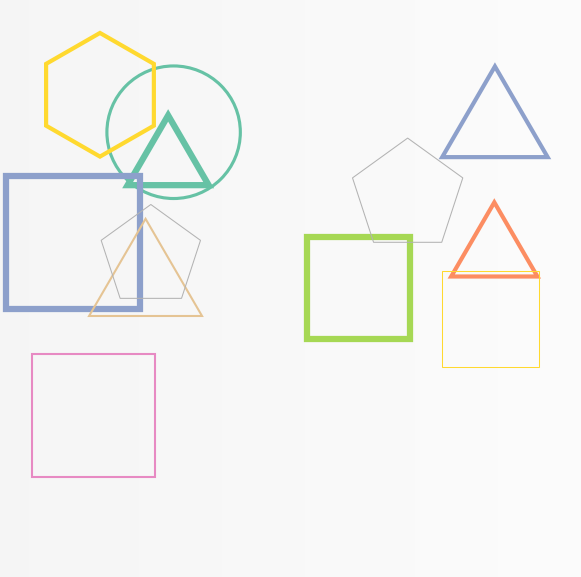[{"shape": "circle", "thickness": 1.5, "radius": 0.57, "center": [0.299, 0.77]}, {"shape": "triangle", "thickness": 3, "radius": 0.4, "center": [0.289, 0.719]}, {"shape": "triangle", "thickness": 2, "radius": 0.43, "center": [0.85, 0.563]}, {"shape": "square", "thickness": 3, "radius": 0.58, "center": [0.125, 0.579]}, {"shape": "triangle", "thickness": 2, "radius": 0.52, "center": [0.851, 0.779]}, {"shape": "square", "thickness": 1, "radius": 0.53, "center": [0.161, 0.28]}, {"shape": "square", "thickness": 3, "radius": 0.44, "center": [0.617, 0.5]}, {"shape": "hexagon", "thickness": 2, "radius": 0.54, "center": [0.172, 0.835]}, {"shape": "square", "thickness": 0.5, "radius": 0.42, "center": [0.844, 0.447]}, {"shape": "triangle", "thickness": 1, "radius": 0.56, "center": [0.25, 0.508]}, {"shape": "pentagon", "thickness": 0.5, "radius": 0.45, "center": [0.259, 0.555]}, {"shape": "pentagon", "thickness": 0.5, "radius": 0.5, "center": [0.701, 0.66]}]